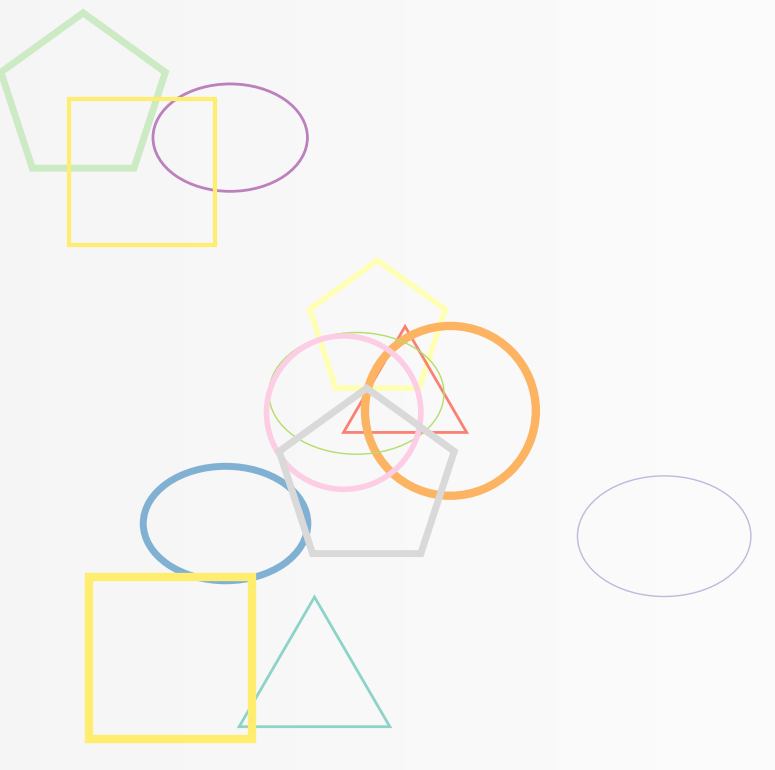[{"shape": "triangle", "thickness": 1, "radius": 0.56, "center": [0.406, 0.112]}, {"shape": "pentagon", "thickness": 2, "radius": 0.46, "center": [0.487, 0.57]}, {"shape": "oval", "thickness": 0.5, "radius": 0.56, "center": [0.857, 0.304]}, {"shape": "triangle", "thickness": 1, "radius": 0.46, "center": [0.523, 0.484]}, {"shape": "oval", "thickness": 2.5, "radius": 0.53, "center": [0.291, 0.32]}, {"shape": "circle", "thickness": 3, "radius": 0.55, "center": [0.581, 0.466]}, {"shape": "oval", "thickness": 0.5, "radius": 0.56, "center": [0.46, 0.489]}, {"shape": "circle", "thickness": 2, "radius": 0.5, "center": [0.443, 0.464]}, {"shape": "pentagon", "thickness": 2.5, "radius": 0.59, "center": [0.473, 0.377]}, {"shape": "oval", "thickness": 1, "radius": 0.5, "center": [0.297, 0.821]}, {"shape": "pentagon", "thickness": 2.5, "radius": 0.56, "center": [0.107, 0.872]}, {"shape": "square", "thickness": 3, "radius": 0.53, "center": [0.22, 0.146]}, {"shape": "square", "thickness": 1.5, "radius": 0.47, "center": [0.184, 0.777]}]